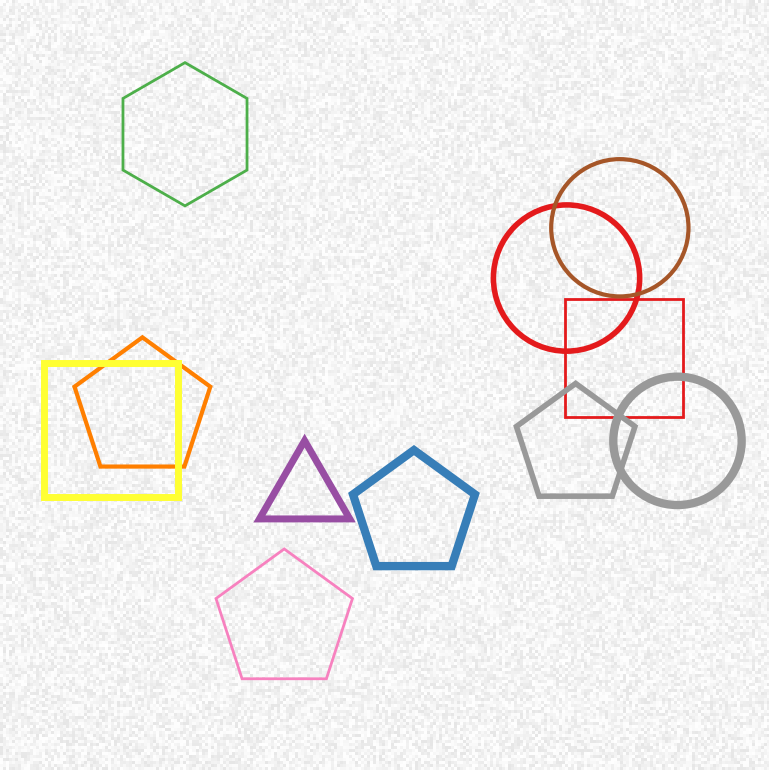[{"shape": "circle", "thickness": 2, "radius": 0.47, "center": [0.736, 0.639]}, {"shape": "square", "thickness": 1, "radius": 0.39, "center": [0.811, 0.535]}, {"shape": "pentagon", "thickness": 3, "radius": 0.42, "center": [0.538, 0.332]}, {"shape": "hexagon", "thickness": 1, "radius": 0.47, "center": [0.24, 0.826]}, {"shape": "triangle", "thickness": 2.5, "radius": 0.34, "center": [0.396, 0.36]}, {"shape": "pentagon", "thickness": 1.5, "radius": 0.46, "center": [0.185, 0.469]}, {"shape": "square", "thickness": 2.5, "radius": 0.43, "center": [0.144, 0.441]}, {"shape": "circle", "thickness": 1.5, "radius": 0.45, "center": [0.805, 0.704]}, {"shape": "pentagon", "thickness": 1, "radius": 0.47, "center": [0.369, 0.194]}, {"shape": "circle", "thickness": 3, "radius": 0.42, "center": [0.88, 0.427]}, {"shape": "pentagon", "thickness": 2, "radius": 0.4, "center": [0.748, 0.421]}]